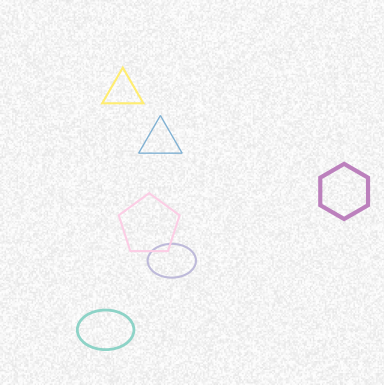[{"shape": "oval", "thickness": 2, "radius": 0.37, "center": [0.274, 0.143]}, {"shape": "oval", "thickness": 1.5, "radius": 0.31, "center": [0.446, 0.323]}, {"shape": "triangle", "thickness": 1, "radius": 0.33, "center": [0.417, 0.635]}, {"shape": "pentagon", "thickness": 1.5, "radius": 0.42, "center": [0.387, 0.415]}, {"shape": "hexagon", "thickness": 3, "radius": 0.36, "center": [0.894, 0.503]}, {"shape": "triangle", "thickness": 1.5, "radius": 0.31, "center": [0.319, 0.763]}]